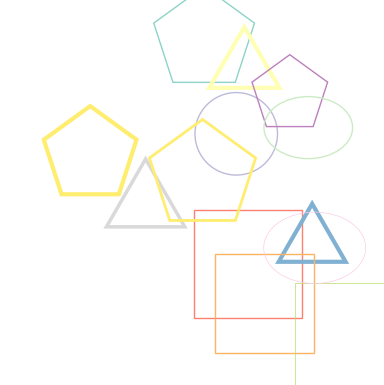[{"shape": "pentagon", "thickness": 1, "radius": 0.69, "center": [0.53, 0.897]}, {"shape": "triangle", "thickness": 3, "radius": 0.53, "center": [0.635, 0.825]}, {"shape": "circle", "thickness": 1, "radius": 0.54, "center": [0.614, 0.652]}, {"shape": "square", "thickness": 1, "radius": 0.7, "center": [0.644, 0.314]}, {"shape": "triangle", "thickness": 3, "radius": 0.5, "center": [0.811, 0.37]}, {"shape": "square", "thickness": 1, "radius": 0.64, "center": [0.688, 0.212]}, {"shape": "square", "thickness": 0.5, "radius": 0.66, "center": [0.899, 0.132]}, {"shape": "oval", "thickness": 0.5, "radius": 0.66, "center": [0.817, 0.356]}, {"shape": "triangle", "thickness": 2.5, "radius": 0.59, "center": [0.378, 0.47]}, {"shape": "pentagon", "thickness": 1, "radius": 0.52, "center": [0.753, 0.755]}, {"shape": "oval", "thickness": 1, "radius": 0.58, "center": [0.801, 0.669]}, {"shape": "pentagon", "thickness": 2, "radius": 0.73, "center": [0.526, 0.545]}, {"shape": "pentagon", "thickness": 3, "radius": 0.63, "center": [0.234, 0.598]}]